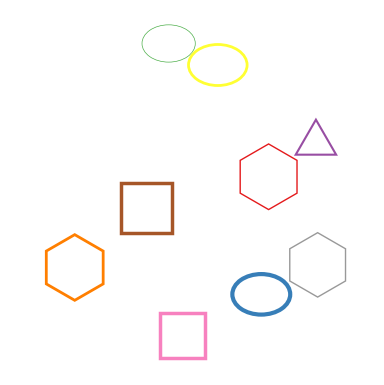[{"shape": "hexagon", "thickness": 1, "radius": 0.43, "center": [0.698, 0.541]}, {"shape": "oval", "thickness": 3, "radius": 0.38, "center": [0.679, 0.235]}, {"shape": "oval", "thickness": 0.5, "radius": 0.35, "center": [0.438, 0.887]}, {"shape": "triangle", "thickness": 1.5, "radius": 0.3, "center": [0.821, 0.629]}, {"shape": "hexagon", "thickness": 2, "radius": 0.43, "center": [0.194, 0.305]}, {"shape": "oval", "thickness": 2, "radius": 0.38, "center": [0.566, 0.831]}, {"shape": "square", "thickness": 2.5, "radius": 0.33, "center": [0.381, 0.46]}, {"shape": "square", "thickness": 2.5, "radius": 0.29, "center": [0.474, 0.128]}, {"shape": "hexagon", "thickness": 1, "radius": 0.42, "center": [0.825, 0.312]}]